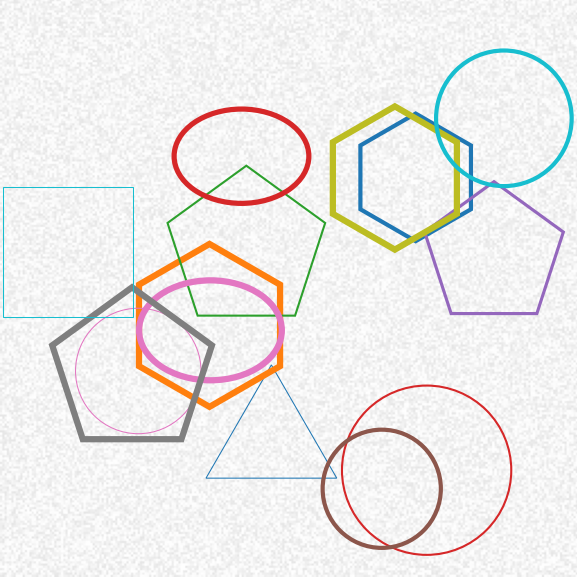[{"shape": "triangle", "thickness": 0.5, "radius": 0.65, "center": [0.47, 0.237]}, {"shape": "hexagon", "thickness": 2, "radius": 0.55, "center": [0.72, 0.692]}, {"shape": "hexagon", "thickness": 3, "radius": 0.71, "center": [0.363, 0.436]}, {"shape": "pentagon", "thickness": 1, "radius": 0.72, "center": [0.427, 0.569]}, {"shape": "circle", "thickness": 1, "radius": 0.73, "center": [0.739, 0.185]}, {"shape": "oval", "thickness": 2.5, "radius": 0.58, "center": [0.418, 0.729]}, {"shape": "pentagon", "thickness": 1.5, "radius": 0.63, "center": [0.855, 0.558]}, {"shape": "circle", "thickness": 2, "radius": 0.51, "center": [0.661, 0.153]}, {"shape": "circle", "thickness": 0.5, "radius": 0.54, "center": [0.239, 0.357]}, {"shape": "oval", "thickness": 3, "radius": 0.62, "center": [0.364, 0.427]}, {"shape": "pentagon", "thickness": 3, "radius": 0.73, "center": [0.229, 0.356]}, {"shape": "hexagon", "thickness": 3, "radius": 0.62, "center": [0.684, 0.691]}, {"shape": "circle", "thickness": 2, "radius": 0.59, "center": [0.872, 0.794]}, {"shape": "square", "thickness": 0.5, "radius": 0.56, "center": [0.118, 0.562]}]